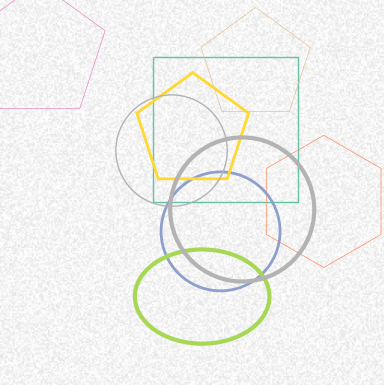[{"shape": "square", "thickness": 1, "radius": 0.94, "center": [0.586, 0.663]}, {"shape": "hexagon", "thickness": 0.5, "radius": 0.86, "center": [0.841, 0.477]}, {"shape": "circle", "thickness": 2, "radius": 0.77, "center": [0.573, 0.399]}, {"shape": "pentagon", "thickness": 0.5, "radius": 0.9, "center": [0.101, 0.864]}, {"shape": "oval", "thickness": 3, "radius": 0.87, "center": [0.525, 0.23]}, {"shape": "pentagon", "thickness": 2, "radius": 0.76, "center": [0.501, 0.659]}, {"shape": "pentagon", "thickness": 0.5, "radius": 0.75, "center": [0.664, 0.831]}, {"shape": "circle", "thickness": 1, "radius": 0.72, "center": [0.446, 0.609]}, {"shape": "circle", "thickness": 3, "radius": 0.94, "center": [0.629, 0.456]}]